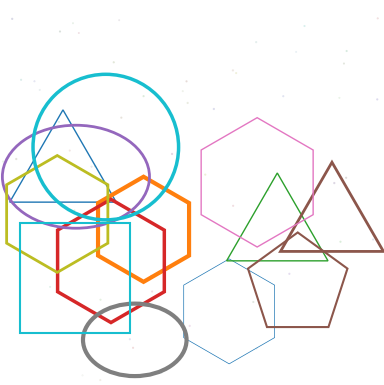[{"shape": "triangle", "thickness": 1, "radius": 0.8, "center": [0.164, 0.555]}, {"shape": "hexagon", "thickness": 0.5, "radius": 0.68, "center": [0.595, 0.191]}, {"shape": "hexagon", "thickness": 3, "radius": 0.68, "center": [0.373, 0.404]}, {"shape": "triangle", "thickness": 1, "radius": 0.76, "center": [0.72, 0.399]}, {"shape": "hexagon", "thickness": 2.5, "radius": 0.8, "center": [0.288, 0.322]}, {"shape": "oval", "thickness": 2, "radius": 0.96, "center": [0.197, 0.541]}, {"shape": "triangle", "thickness": 2, "radius": 0.77, "center": [0.862, 0.424]}, {"shape": "pentagon", "thickness": 1.5, "radius": 0.68, "center": [0.773, 0.26]}, {"shape": "hexagon", "thickness": 1, "radius": 0.84, "center": [0.668, 0.526]}, {"shape": "oval", "thickness": 3, "radius": 0.67, "center": [0.35, 0.117]}, {"shape": "hexagon", "thickness": 2, "radius": 0.76, "center": [0.149, 0.444]}, {"shape": "circle", "thickness": 2.5, "radius": 0.95, "center": [0.275, 0.618]}, {"shape": "square", "thickness": 1.5, "radius": 0.71, "center": [0.196, 0.279]}]